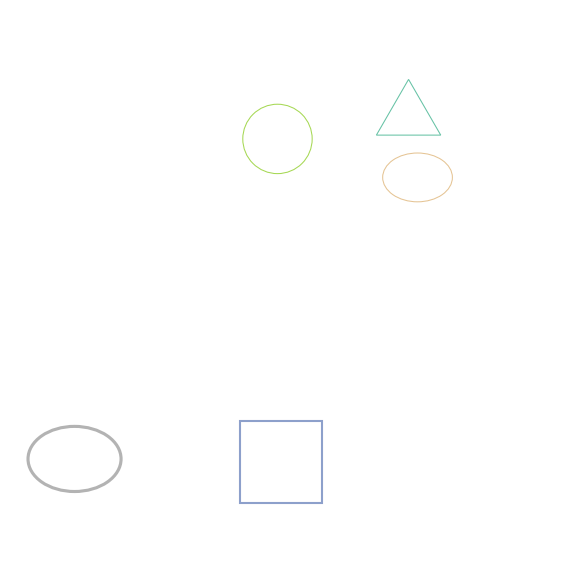[{"shape": "triangle", "thickness": 0.5, "radius": 0.32, "center": [0.707, 0.797]}, {"shape": "square", "thickness": 1, "radius": 0.36, "center": [0.486, 0.2]}, {"shape": "circle", "thickness": 0.5, "radius": 0.3, "center": [0.48, 0.759]}, {"shape": "oval", "thickness": 0.5, "radius": 0.3, "center": [0.723, 0.692]}, {"shape": "oval", "thickness": 1.5, "radius": 0.4, "center": [0.129, 0.204]}]